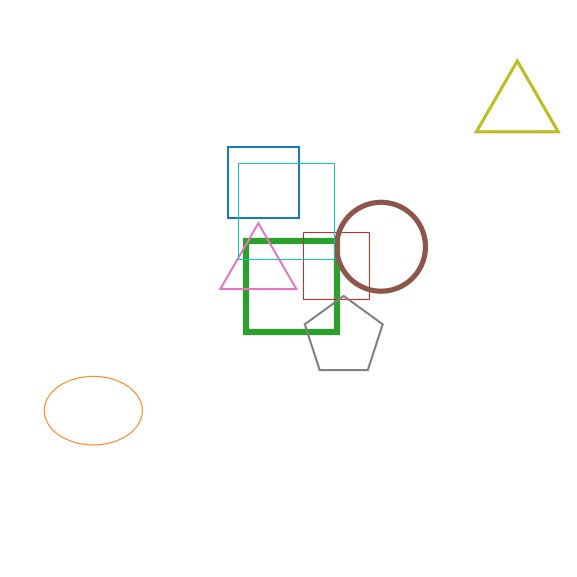[{"shape": "square", "thickness": 1, "radius": 0.31, "center": [0.457, 0.683]}, {"shape": "oval", "thickness": 0.5, "radius": 0.42, "center": [0.162, 0.288]}, {"shape": "square", "thickness": 3, "radius": 0.39, "center": [0.505, 0.503]}, {"shape": "square", "thickness": 0.5, "radius": 0.29, "center": [0.582, 0.539]}, {"shape": "circle", "thickness": 2.5, "radius": 0.38, "center": [0.66, 0.572]}, {"shape": "triangle", "thickness": 1, "radius": 0.38, "center": [0.447, 0.537]}, {"shape": "pentagon", "thickness": 1, "radius": 0.35, "center": [0.595, 0.416]}, {"shape": "triangle", "thickness": 1.5, "radius": 0.41, "center": [0.896, 0.812]}, {"shape": "square", "thickness": 0.5, "radius": 0.42, "center": [0.495, 0.634]}]